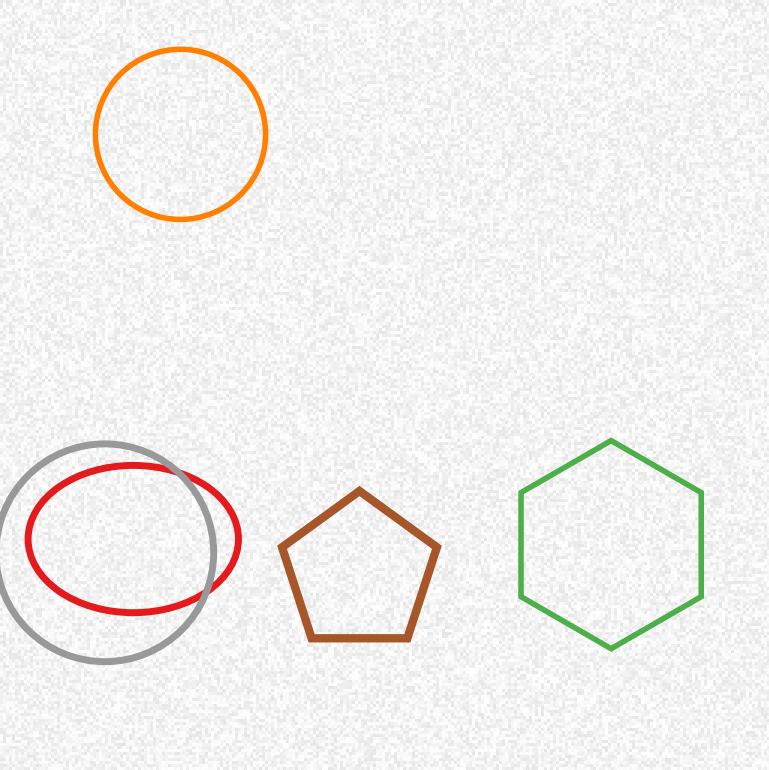[{"shape": "oval", "thickness": 2.5, "radius": 0.68, "center": [0.173, 0.3]}, {"shape": "hexagon", "thickness": 2, "radius": 0.68, "center": [0.794, 0.293]}, {"shape": "circle", "thickness": 2, "radius": 0.55, "center": [0.234, 0.825]}, {"shape": "pentagon", "thickness": 3, "radius": 0.53, "center": [0.467, 0.257]}, {"shape": "circle", "thickness": 2.5, "radius": 0.71, "center": [0.136, 0.282]}]